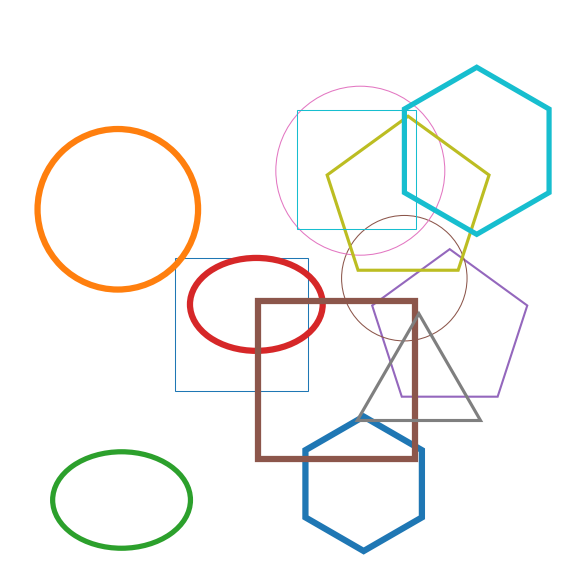[{"shape": "square", "thickness": 0.5, "radius": 0.58, "center": [0.417, 0.438]}, {"shape": "hexagon", "thickness": 3, "radius": 0.58, "center": [0.63, 0.161]}, {"shape": "circle", "thickness": 3, "radius": 0.69, "center": [0.204, 0.637]}, {"shape": "oval", "thickness": 2.5, "radius": 0.6, "center": [0.21, 0.133]}, {"shape": "oval", "thickness": 3, "radius": 0.57, "center": [0.444, 0.472]}, {"shape": "pentagon", "thickness": 1, "radius": 0.71, "center": [0.779, 0.426]}, {"shape": "circle", "thickness": 0.5, "radius": 0.54, "center": [0.7, 0.517]}, {"shape": "square", "thickness": 3, "radius": 0.68, "center": [0.583, 0.341]}, {"shape": "circle", "thickness": 0.5, "radius": 0.73, "center": [0.624, 0.704]}, {"shape": "triangle", "thickness": 1.5, "radius": 0.62, "center": [0.725, 0.333]}, {"shape": "pentagon", "thickness": 1.5, "radius": 0.74, "center": [0.707, 0.65]}, {"shape": "hexagon", "thickness": 2.5, "radius": 0.72, "center": [0.826, 0.738]}, {"shape": "square", "thickness": 0.5, "radius": 0.52, "center": [0.618, 0.705]}]